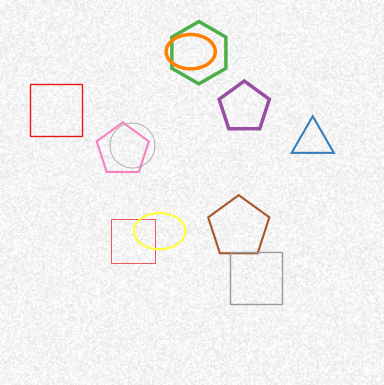[{"shape": "square", "thickness": 0.5, "radius": 0.29, "center": [0.345, 0.374]}, {"shape": "square", "thickness": 1, "radius": 0.34, "center": [0.145, 0.714]}, {"shape": "triangle", "thickness": 1.5, "radius": 0.32, "center": [0.812, 0.635]}, {"shape": "hexagon", "thickness": 2.5, "radius": 0.41, "center": [0.517, 0.863]}, {"shape": "pentagon", "thickness": 2.5, "radius": 0.34, "center": [0.634, 0.721]}, {"shape": "oval", "thickness": 2.5, "radius": 0.32, "center": [0.495, 0.866]}, {"shape": "oval", "thickness": 1.5, "radius": 0.34, "center": [0.414, 0.4]}, {"shape": "pentagon", "thickness": 1.5, "radius": 0.42, "center": [0.62, 0.41]}, {"shape": "pentagon", "thickness": 1.5, "radius": 0.36, "center": [0.319, 0.611]}, {"shape": "circle", "thickness": 0.5, "radius": 0.29, "center": [0.344, 0.622]}, {"shape": "square", "thickness": 1, "radius": 0.34, "center": [0.664, 0.279]}]